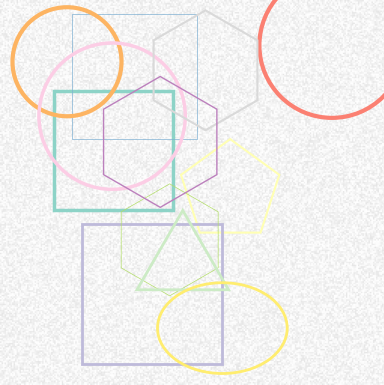[{"shape": "square", "thickness": 2.5, "radius": 0.77, "center": [0.294, 0.609]}, {"shape": "pentagon", "thickness": 1.5, "radius": 0.67, "center": [0.598, 0.504]}, {"shape": "square", "thickness": 2, "radius": 0.91, "center": [0.394, 0.237]}, {"shape": "circle", "thickness": 3, "radius": 0.94, "center": [0.862, 0.882]}, {"shape": "square", "thickness": 0.5, "radius": 0.81, "center": [0.349, 0.801]}, {"shape": "circle", "thickness": 3, "radius": 0.71, "center": [0.174, 0.84]}, {"shape": "hexagon", "thickness": 0.5, "radius": 0.73, "center": [0.441, 0.377]}, {"shape": "circle", "thickness": 2.5, "radius": 0.95, "center": [0.291, 0.698]}, {"shape": "hexagon", "thickness": 1.5, "radius": 0.78, "center": [0.534, 0.817]}, {"shape": "hexagon", "thickness": 1, "radius": 0.85, "center": [0.416, 0.631]}, {"shape": "triangle", "thickness": 2, "radius": 0.69, "center": [0.475, 0.316]}, {"shape": "oval", "thickness": 2, "radius": 0.84, "center": [0.578, 0.148]}]